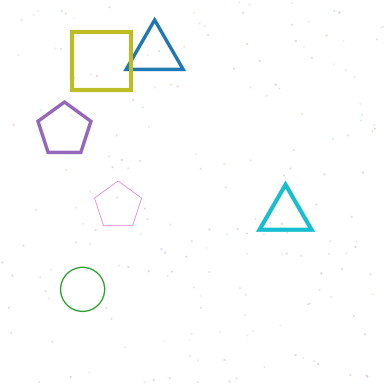[{"shape": "triangle", "thickness": 2.5, "radius": 0.43, "center": [0.402, 0.862]}, {"shape": "circle", "thickness": 1, "radius": 0.29, "center": [0.215, 0.248]}, {"shape": "pentagon", "thickness": 2.5, "radius": 0.36, "center": [0.167, 0.663]}, {"shape": "pentagon", "thickness": 0.5, "radius": 0.32, "center": [0.307, 0.466]}, {"shape": "square", "thickness": 3, "radius": 0.38, "center": [0.264, 0.841]}, {"shape": "triangle", "thickness": 3, "radius": 0.39, "center": [0.742, 0.442]}]